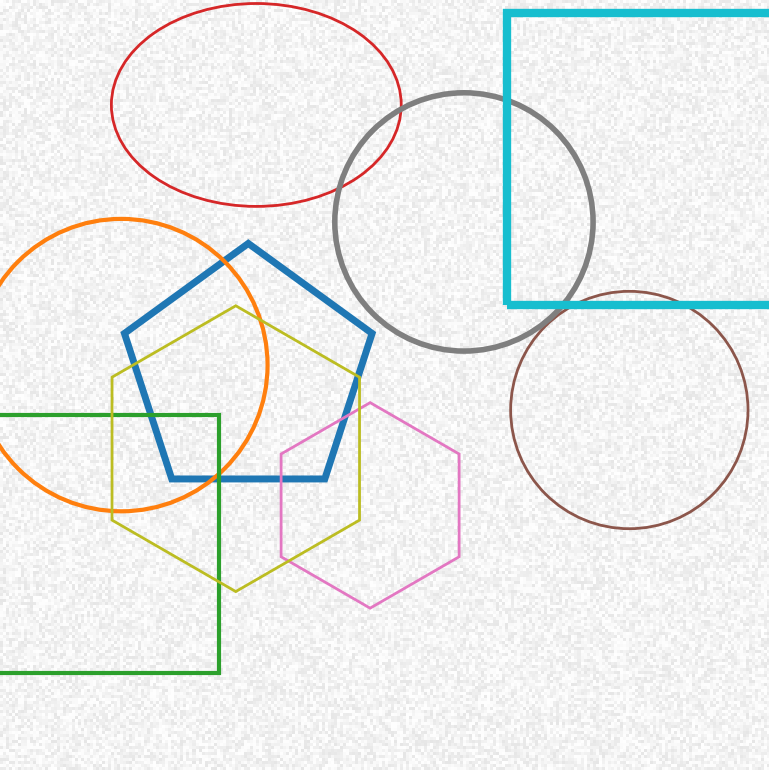[{"shape": "pentagon", "thickness": 2.5, "radius": 0.85, "center": [0.322, 0.515]}, {"shape": "circle", "thickness": 1.5, "radius": 0.95, "center": [0.158, 0.526]}, {"shape": "square", "thickness": 1.5, "radius": 0.84, "center": [0.116, 0.293]}, {"shape": "oval", "thickness": 1, "radius": 0.94, "center": [0.333, 0.864]}, {"shape": "circle", "thickness": 1, "radius": 0.77, "center": [0.817, 0.468]}, {"shape": "hexagon", "thickness": 1, "radius": 0.67, "center": [0.481, 0.344]}, {"shape": "circle", "thickness": 2, "radius": 0.84, "center": [0.603, 0.712]}, {"shape": "hexagon", "thickness": 1, "radius": 0.93, "center": [0.306, 0.417]}, {"shape": "square", "thickness": 3, "radius": 0.95, "center": [0.848, 0.794]}]